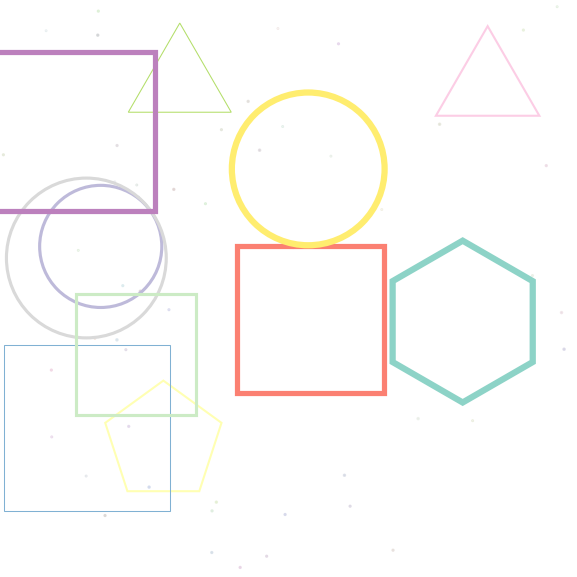[{"shape": "hexagon", "thickness": 3, "radius": 0.7, "center": [0.801, 0.442]}, {"shape": "pentagon", "thickness": 1, "radius": 0.53, "center": [0.283, 0.234]}, {"shape": "circle", "thickness": 1.5, "radius": 0.53, "center": [0.174, 0.572]}, {"shape": "square", "thickness": 2.5, "radius": 0.64, "center": [0.538, 0.446]}, {"shape": "square", "thickness": 0.5, "radius": 0.72, "center": [0.151, 0.258]}, {"shape": "triangle", "thickness": 0.5, "radius": 0.51, "center": [0.311, 0.856]}, {"shape": "triangle", "thickness": 1, "radius": 0.52, "center": [0.844, 0.85]}, {"shape": "circle", "thickness": 1.5, "radius": 0.69, "center": [0.15, 0.552]}, {"shape": "square", "thickness": 2.5, "radius": 0.69, "center": [0.132, 0.772]}, {"shape": "square", "thickness": 1.5, "radius": 0.52, "center": [0.235, 0.385]}, {"shape": "circle", "thickness": 3, "radius": 0.66, "center": [0.534, 0.707]}]